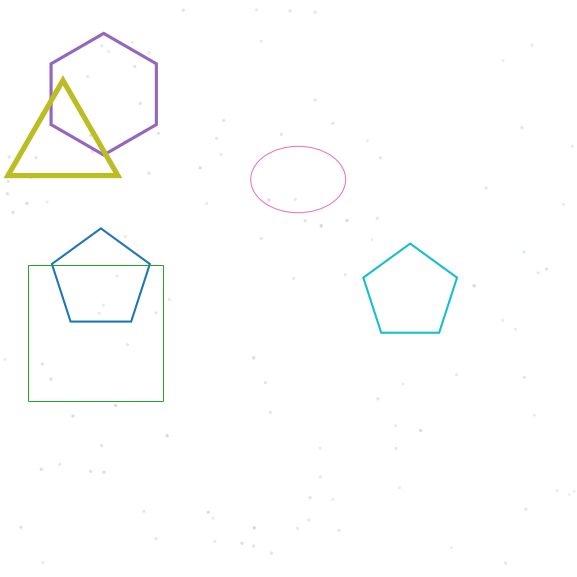[{"shape": "pentagon", "thickness": 1, "radius": 0.45, "center": [0.175, 0.514]}, {"shape": "square", "thickness": 0.5, "radius": 0.59, "center": [0.165, 0.423]}, {"shape": "hexagon", "thickness": 1.5, "radius": 0.53, "center": [0.18, 0.836]}, {"shape": "oval", "thickness": 0.5, "radius": 0.41, "center": [0.516, 0.688]}, {"shape": "triangle", "thickness": 2.5, "radius": 0.55, "center": [0.109, 0.75]}, {"shape": "pentagon", "thickness": 1, "radius": 0.43, "center": [0.71, 0.492]}]